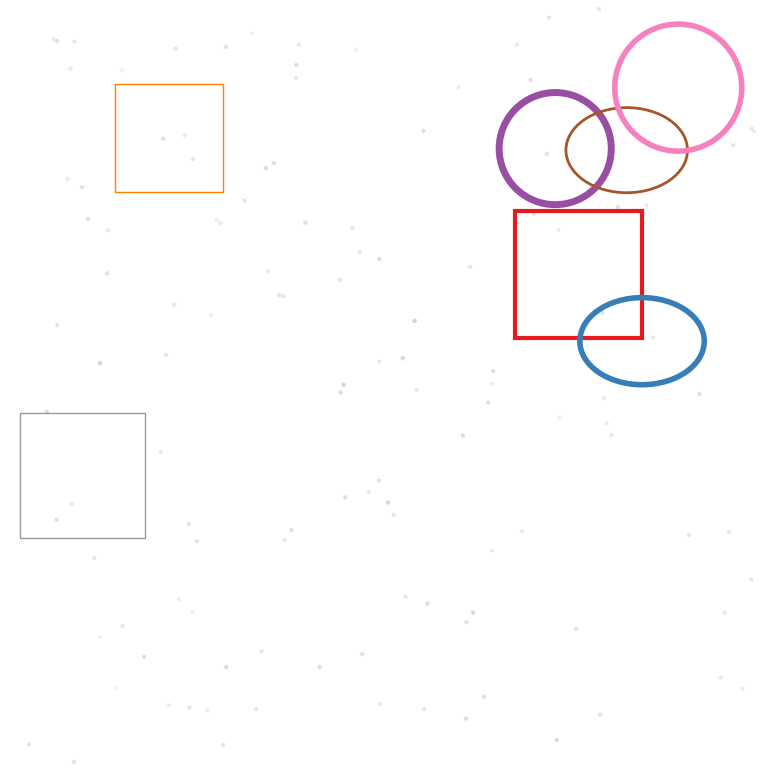[{"shape": "square", "thickness": 1.5, "radius": 0.41, "center": [0.751, 0.643]}, {"shape": "oval", "thickness": 2, "radius": 0.4, "center": [0.834, 0.557]}, {"shape": "circle", "thickness": 2.5, "radius": 0.36, "center": [0.721, 0.807]}, {"shape": "square", "thickness": 0.5, "radius": 0.35, "center": [0.22, 0.821]}, {"shape": "oval", "thickness": 1, "radius": 0.39, "center": [0.814, 0.805]}, {"shape": "circle", "thickness": 2, "radius": 0.41, "center": [0.881, 0.886]}, {"shape": "square", "thickness": 0.5, "radius": 0.41, "center": [0.107, 0.383]}]